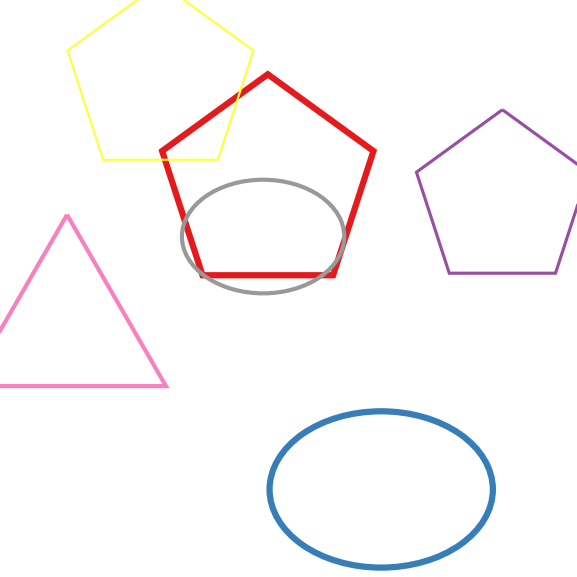[{"shape": "pentagon", "thickness": 3, "radius": 0.96, "center": [0.464, 0.678]}, {"shape": "oval", "thickness": 3, "radius": 0.97, "center": [0.66, 0.152]}, {"shape": "pentagon", "thickness": 1.5, "radius": 0.78, "center": [0.87, 0.653]}, {"shape": "pentagon", "thickness": 1, "radius": 0.85, "center": [0.278, 0.859]}, {"shape": "triangle", "thickness": 2, "radius": 0.99, "center": [0.116, 0.429]}, {"shape": "oval", "thickness": 2, "radius": 0.7, "center": [0.456, 0.59]}]